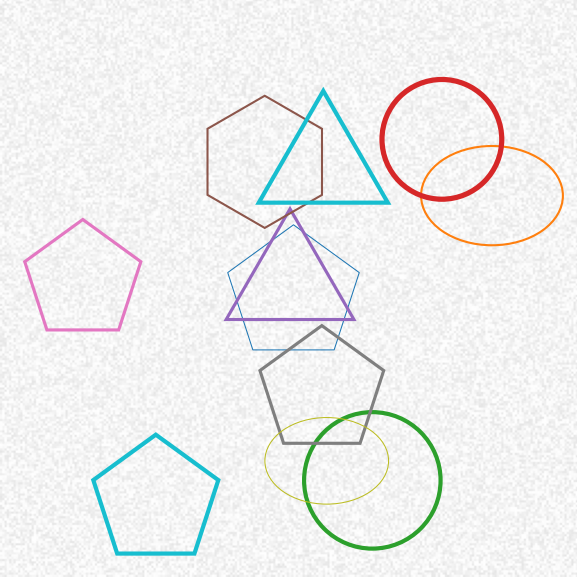[{"shape": "pentagon", "thickness": 0.5, "radius": 0.6, "center": [0.508, 0.49]}, {"shape": "oval", "thickness": 1, "radius": 0.61, "center": [0.852, 0.66]}, {"shape": "circle", "thickness": 2, "radius": 0.59, "center": [0.645, 0.167]}, {"shape": "circle", "thickness": 2.5, "radius": 0.52, "center": [0.765, 0.758]}, {"shape": "triangle", "thickness": 1.5, "radius": 0.64, "center": [0.502, 0.51]}, {"shape": "hexagon", "thickness": 1, "radius": 0.57, "center": [0.458, 0.719]}, {"shape": "pentagon", "thickness": 1.5, "radius": 0.53, "center": [0.143, 0.513]}, {"shape": "pentagon", "thickness": 1.5, "radius": 0.56, "center": [0.557, 0.323]}, {"shape": "oval", "thickness": 0.5, "radius": 0.54, "center": [0.566, 0.201]}, {"shape": "pentagon", "thickness": 2, "radius": 0.57, "center": [0.27, 0.133]}, {"shape": "triangle", "thickness": 2, "radius": 0.64, "center": [0.56, 0.713]}]